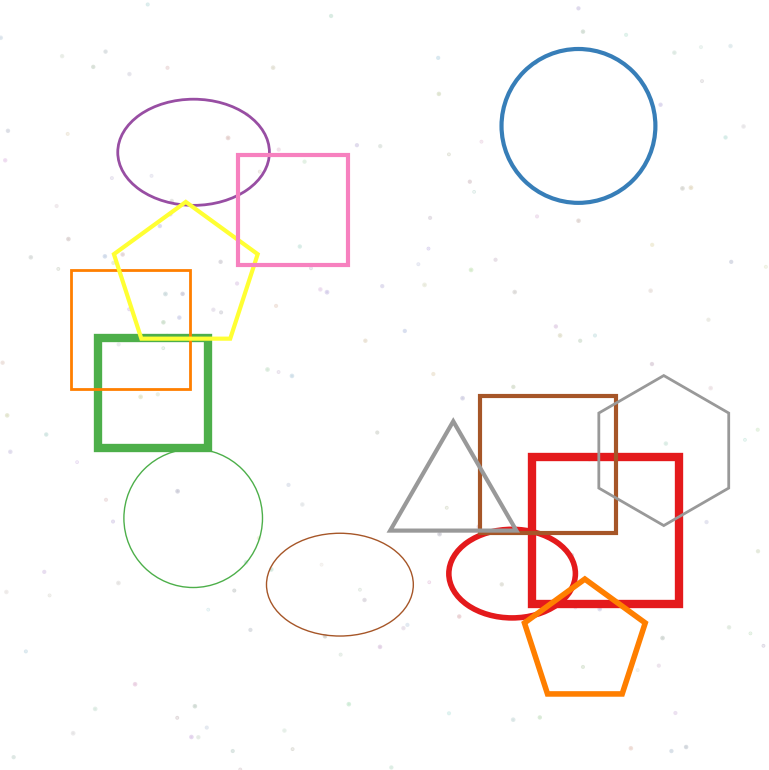[{"shape": "oval", "thickness": 2, "radius": 0.41, "center": [0.665, 0.255]}, {"shape": "square", "thickness": 3, "radius": 0.48, "center": [0.786, 0.311]}, {"shape": "circle", "thickness": 1.5, "radius": 0.5, "center": [0.751, 0.836]}, {"shape": "square", "thickness": 3, "radius": 0.36, "center": [0.199, 0.49]}, {"shape": "circle", "thickness": 0.5, "radius": 0.45, "center": [0.251, 0.327]}, {"shape": "oval", "thickness": 1, "radius": 0.49, "center": [0.251, 0.802]}, {"shape": "square", "thickness": 1, "radius": 0.39, "center": [0.169, 0.572]}, {"shape": "pentagon", "thickness": 2, "radius": 0.41, "center": [0.76, 0.165]}, {"shape": "pentagon", "thickness": 1.5, "radius": 0.49, "center": [0.241, 0.64]}, {"shape": "square", "thickness": 1.5, "radius": 0.44, "center": [0.712, 0.397]}, {"shape": "oval", "thickness": 0.5, "radius": 0.48, "center": [0.441, 0.241]}, {"shape": "square", "thickness": 1.5, "radius": 0.36, "center": [0.381, 0.727]}, {"shape": "hexagon", "thickness": 1, "radius": 0.49, "center": [0.862, 0.415]}, {"shape": "triangle", "thickness": 1.5, "radius": 0.47, "center": [0.589, 0.358]}]